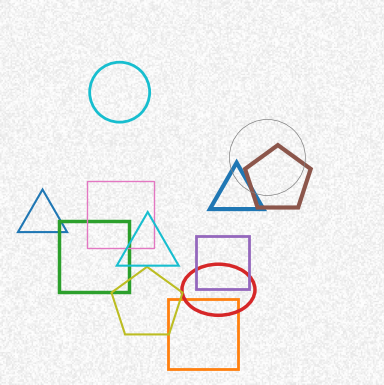[{"shape": "triangle", "thickness": 1.5, "radius": 0.37, "center": [0.111, 0.434]}, {"shape": "triangle", "thickness": 3, "radius": 0.4, "center": [0.615, 0.497]}, {"shape": "square", "thickness": 2, "radius": 0.46, "center": [0.526, 0.132]}, {"shape": "square", "thickness": 2.5, "radius": 0.46, "center": [0.245, 0.334]}, {"shape": "oval", "thickness": 2.5, "radius": 0.47, "center": [0.567, 0.247]}, {"shape": "square", "thickness": 2, "radius": 0.34, "center": [0.578, 0.319]}, {"shape": "pentagon", "thickness": 3, "radius": 0.45, "center": [0.722, 0.534]}, {"shape": "square", "thickness": 1, "radius": 0.43, "center": [0.313, 0.443]}, {"shape": "circle", "thickness": 0.5, "radius": 0.49, "center": [0.694, 0.591]}, {"shape": "pentagon", "thickness": 1.5, "radius": 0.49, "center": [0.382, 0.21]}, {"shape": "circle", "thickness": 2, "radius": 0.39, "center": [0.311, 0.761]}, {"shape": "triangle", "thickness": 1.5, "radius": 0.46, "center": [0.384, 0.356]}]